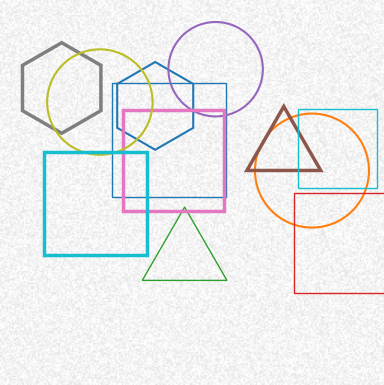[{"shape": "hexagon", "thickness": 1.5, "radius": 0.57, "center": [0.403, 0.725]}, {"shape": "square", "thickness": 1, "radius": 0.74, "center": [0.439, 0.637]}, {"shape": "circle", "thickness": 1.5, "radius": 0.74, "center": [0.81, 0.557]}, {"shape": "triangle", "thickness": 1, "radius": 0.63, "center": [0.48, 0.335]}, {"shape": "square", "thickness": 1, "radius": 0.65, "center": [0.892, 0.369]}, {"shape": "circle", "thickness": 1.5, "radius": 0.61, "center": [0.56, 0.82]}, {"shape": "triangle", "thickness": 2.5, "radius": 0.55, "center": [0.737, 0.613]}, {"shape": "square", "thickness": 2.5, "radius": 0.66, "center": [0.45, 0.583]}, {"shape": "hexagon", "thickness": 2.5, "radius": 0.59, "center": [0.16, 0.771]}, {"shape": "circle", "thickness": 1.5, "radius": 0.68, "center": [0.259, 0.735]}, {"shape": "square", "thickness": 1, "radius": 0.51, "center": [0.876, 0.614]}, {"shape": "square", "thickness": 2.5, "radius": 0.67, "center": [0.249, 0.472]}]